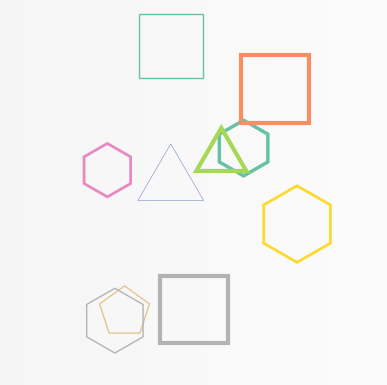[{"shape": "square", "thickness": 1, "radius": 0.42, "center": [0.441, 0.881]}, {"shape": "hexagon", "thickness": 2.5, "radius": 0.36, "center": [0.629, 0.615]}, {"shape": "square", "thickness": 3, "radius": 0.44, "center": [0.709, 0.768]}, {"shape": "triangle", "thickness": 0.5, "radius": 0.49, "center": [0.441, 0.528]}, {"shape": "hexagon", "thickness": 2, "radius": 0.35, "center": [0.277, 0.558]}, {"shape": "triangle", "thickness": 3, "radius": 0.37, "center": [0.571, 0.593]}, {"shape": "hexagon", "thickness": 2, "radius": 0.5, "center": [0.767, 0.418]}, {"shape": "pentagon", "thickness": 1, "radius": 0.34, "center": [0.321, 0.19]}, {"shape": "square", "thickness": 3, "radius": 0.44, "center": [0.5, 0.196]}, {"shape": "hexagon", "thickness": 1, "radius": 0.42, "center": [0.296, 0.167]}]